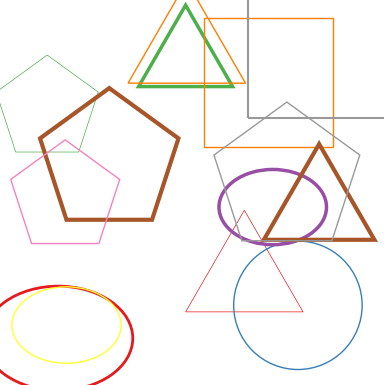[{"shape": "triangle", "thickness": 0.5, "radius": 0.88, "center": [0.635, 0.278]}, {"shape": "oval", "thickness": 2, "radius": 0.97, "center": [0.151, 0.121]}, {"shape": "circle", "thickness": 1, "radius": 0.83, "center": [0.774, 0.207]}, {"shape": "pentagon", "thickness": 0.5, "radius": 0.7, "center": [0.123, 0.718]}, {"shape": "triangle", "thickness": 2.5, "radius": 0.7, "center": [0.482, 0.846]}, {"shape": "oval", "thickness": 2.5, "radius": 0.7, "center": [0.708, 0.462]}, {"shape": "square", "thickness": 1, "radius": 0.84, "center": [0.697, 0.785]}, {"shape": "triangle", "thickness": 1, "radius": 0.88, "center": [0.485, 0.872]}, {"shape": "oval", "thickness": 1, "radius": 0.71, "center": [0.173, 0.156]}, {"shape": "pentagon", "thickness": 3, "radius": 0.95, "center": [0.284, 0.582]}, {"shape": "triangle", "thickness": 3, "radius": 0.83, "center": [0.829, 0.46]}, {"shape": "pentagon", "thickness": 1, "radius": 0.74, "center": [0.169, 0.488]}, {"shape": "pentagon", "thickness": 1, "radius": 1.0, "center": [0.745, 0.536]}, {"shape": "square", "thickness": 1.5, "radius": 0.96, "center": [0.835, 0.884]}]